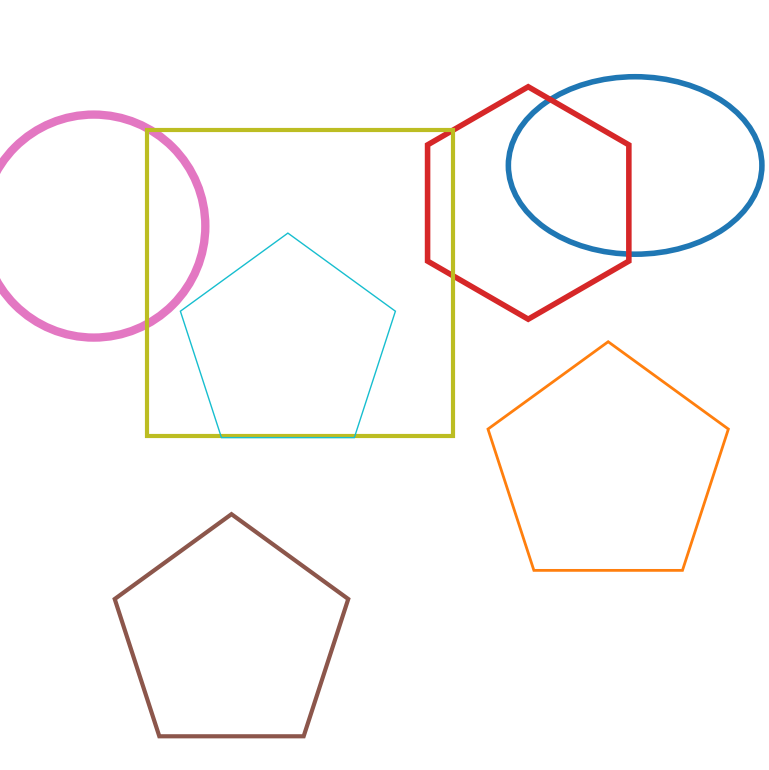[{"shape": "oval", "thickness": 2, "radius": 0.82, "center": [0.825, 0.785]}, {"shape": "pentagon", "thickness": 1, "radius": 0.82, "center": [0.79, 0.392]}, {"shape": "hexagon", "thickness": 2, "radius": 0.75, "center": [0.686, 0.736]}, {"shape": "pentagon", "thickness": 1.5, "radius": 0.8, "center": [0.301, 0.173]}, {"shape": "circle", "thickness": 3, "radius": 0.72, "center": [0.122, 0.706]}, {"shape": "square", "thickness": 1.5, "radius": 0.99, "center": [0.39, 0.633]}, {"shape": "pentagon", "thickness": 0.5, "radius": 0.73, "center": [0.374, 0.55]}]